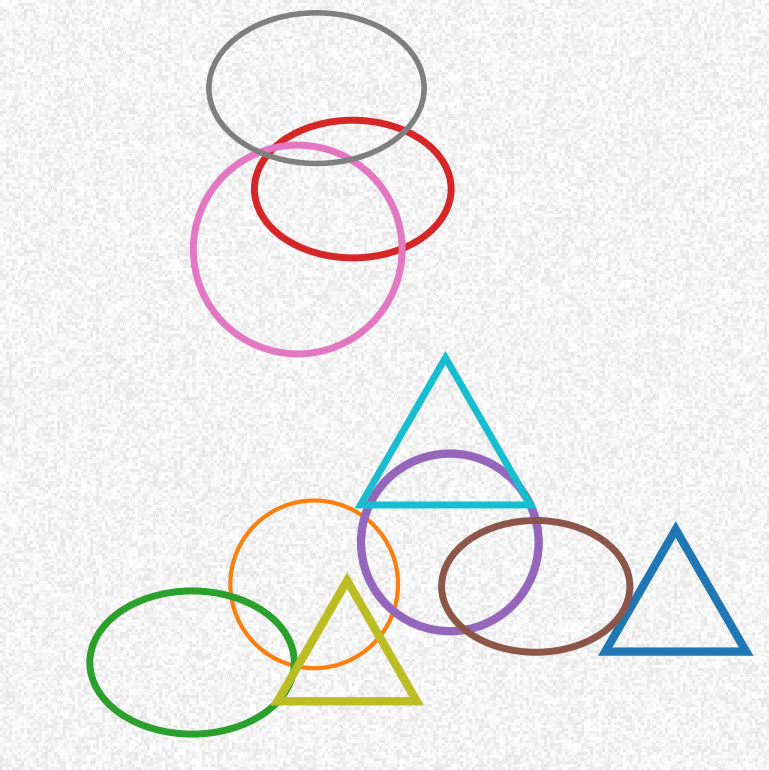[{"shape": "triangle", "thickness": 3, "radius": 0.53, "center": [0.878, 0.207]}, {"shape": "circle", "thickness": 1.5, "radius": 0.54, "center": [0.408, 0.241]}, {"shape": "oval", "thickness": 2.5, "radius": 0.66, "center": [0.249, 0.14]}, {"shape": "oval", "thickness": 2.5, "radius": 0.64, "center": [0.458, 0.754]}, {"shape": "circle", "thickness": 3, "radius": 0.58, "center": [0.584, 0.296]}, {"shape": "oval", "thickness": 2.5, "radius": 0.61, "center": [0.696, 0.238]}, {"shape": "circle", "thickness": 2.5, "radius": 0.68, "center": [0.387, 0.676]}, {"shape": "oval", "thickness": 2, "radius": 0.7, "center": [0.411, 0.886]}, {"shape": "triangle", "thickness": 3, "radius": 0.52, "center": [0.451, 0.141]}, {"shape": "triangle", "thickness": 2.5, "radius": 0.64, "center": [0.579, 0.408]}]